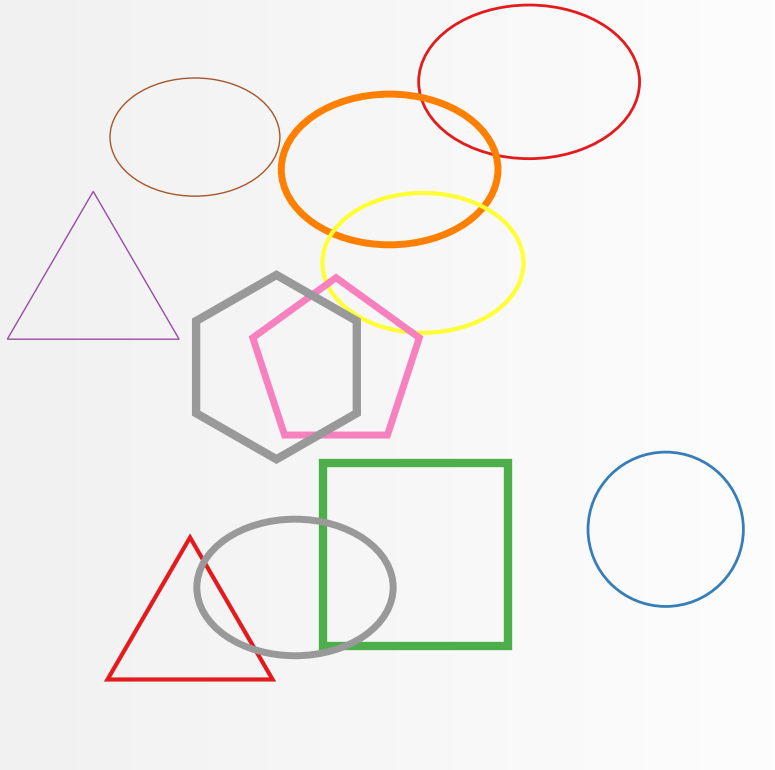[{"shape": "oval", "thickness": 1, "radius": 0.71, "center": [0.683, 0.894]}, {"shape": "triangle", "thickness": 1.5, "radius": 0.61, "center": [0.245, 0.179]}, {"shape": "circle", "thickness": 1, "radius": 0.5, "center": [0.859, 0.313]}, {"shape": "square", "thickness": 3, "radius": 0.59, "center": [0.536, 0.279]}, {"shape": "triangle", "thickness": 0.5, "radius": 0.64, "center": [0.12, 0.623]}, {"shape": "oval", "thickness": 2.5, "radius": 0.7, "center": [0.503, 0.78]}, {"shape": "oval", "thickness": 1.5, "radius": 0.65, "center": [0.546, 0.659]}, {"shape": "oval", "thickness": 0.5, "radius": 0.55, "center": [0.252, 0.822]}, {"shape": "pentagon", "thickness": 2.5, "radius": 0.56, "center": [0.434, 0.526]}, {"shape": "hexagon", "thickness": 3, "radius": 0.6, "center": [0.357, 0.523]}, {"shape": "oval", "thickness": 2.5, "radius": 0.63, "center": [0.381, 0.237]}]